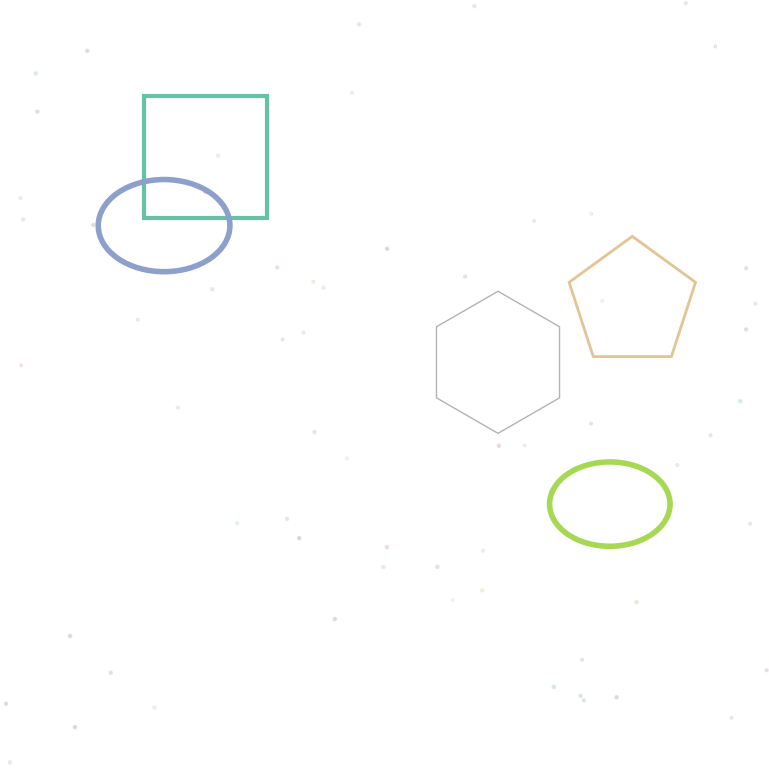[{"shape": "square", "thickness": 1.5, "radius": 0.4, "center": [0.267, 0.796]}, {"shape": "oval", "thickness": 2, "radius": 0.43, "center": [0.213, 0.707]}, {"shape": "oval", "thickness": 2, "radius": 0.39, "center": [0.792, 0.345]}, {"shape": "pentagon", "thickness": 1, "radius": 0.43, "center": [0.821, 0.607]}, {"shape": "hexagon", "thickness": 0.5, "radius": 0.46, "center": [0.647, 0.529]}]